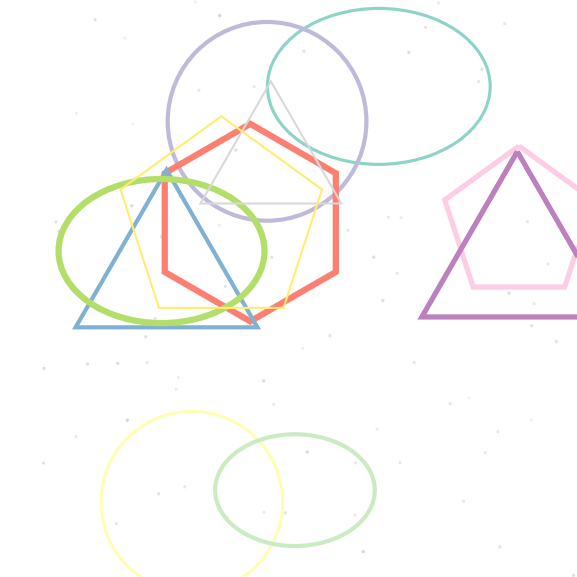[{"shape": "oval", "thickness": 1.5, "radius": 0.96, "center": [0.656, 0.85]}, {"shape": "circle", "thickness": 1.5, "radius": 0.79, "center": [0.332, 0.13]}, {"shape": "circle", "thickness": 2, "radius": 0.86, "center": [0.462, 0.789]}, {"shape": "hexagon", "thickness": 3, "radius": 0.86, "center": [0.433, 0.614]}, {"shape": "triangle", "thickness": 2, "radius": 0.91, "center": [0.288, 0.523]}, {"shape": "oval", "thickness": 3, "radius": 0.89, "center": [0.28, 0.564]}, {"shape": "pentagon", "thickness": 2.5, "radius": 0.67, "center": [0.899, 0.611]}, {"shape": "triangle", "thickness": 1, "radius": 0.7, "center": [0.469, 0.717]}, {"shape": "triangle", "thickness": 2.5, "radius": 0.95, "center": [0.896, 0.546]}, {"shape": "oval", "thickness": 2, "radius": 0.69, "center": [0.511, 0.15]}, {"shape": "pentagon", "thickness": 1, "radius": 0.92, "center": [0.383, 0.614]}]